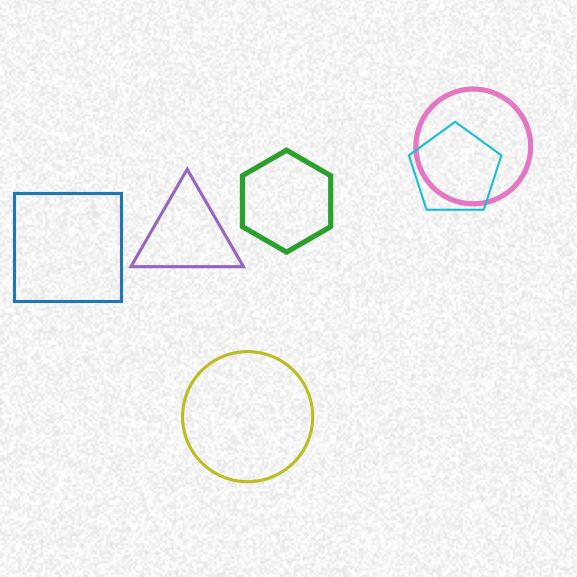[{"shape": "square", "thickness": 1.5, "radius": 0.47, "center": [0.117, 0.571]}, {"shape": "hexagon", "thickness": 2.5, "radius": 0.44, "center": [0.496, 0.651]}, {"shape": "triangle", "thickness": 1.5, "radius": 0.56, "center": [0.324, 0.594]}, {"shape": "circle", "thickness": 2.5, "radius": 0.5, "center": [0.82, 0.746]}, {"shape": "circle", "thickness": 1.5, "radius": 0.56, "center": [0.429, 0.278]}, {"shape": "pentagon", "thickness": 1, "radius": 0.42, "center": [0.788, 0.704]}]